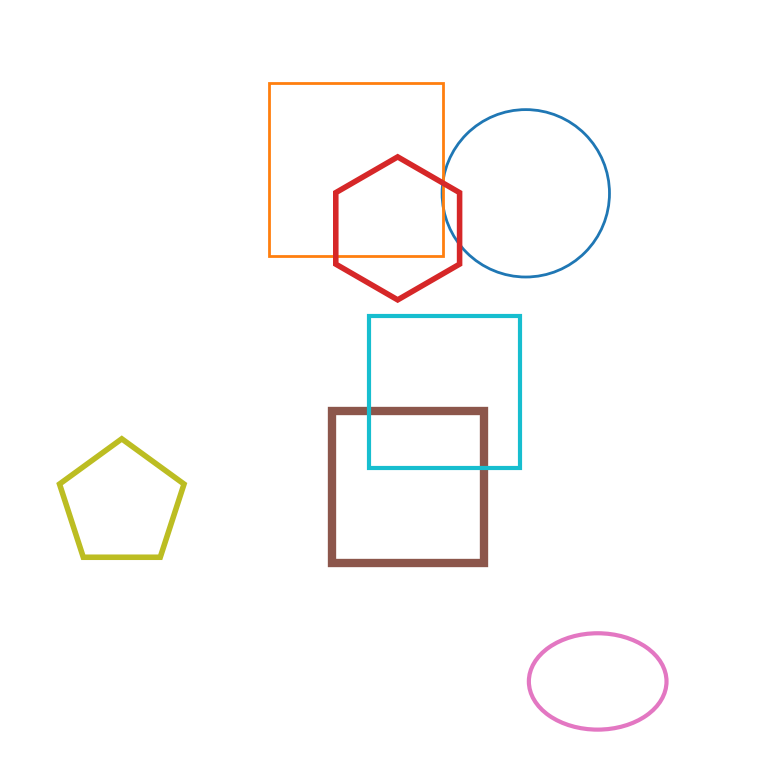[{"shape": "circle", "thickness": 1, "radius": 0.54, "center": [0.683, 0.749]}, {"shape": "square", "thickness": 1, "radius": 0.56, "center": [0.462, 0.78]}, {"shape": "hexagon", "thickness": 2, "radius": 0.46, "center": [0.516, 0.703]}, {"shape": "square", "thickness": 3, "radius": 0.49, "center": [0.529, 0.368]}, {"shape": "oval", "thickness": 1.5, "radius": 0.45, "center": [0.776, 0.115]}, {"shape": "pentagon", "thickness": 2, "radius": 0.43, "center": [0.158, 0.345]}, {"shape": "square", "thickness": 1.5, "radius": 0.49, "center": [0.577, 0.491]}]